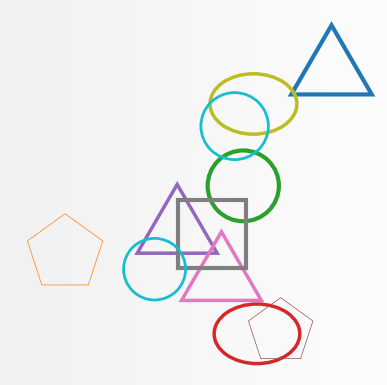[{"shape": "triangle", "thickness": 3, "radius": 0.6, "center": [0.856, 0.815]}, {"shape": "pentagon", "thickness": 0.5, "radius": 0.51, "center": [0.168, 0.343]}, {"shape": "circle", "thickness": 3, "radius": 0.46, "center": [0.628, 0.517]}, {"shape": "oval", "thickness": 2.5, "radius": 0.55, "center": [0.663, 0.133]}, {"shape": "triangle", "thickness": 2.5, "radius": 0.6, "center": [0.457, 0.402]}, {"shape": "pentagon", "thickness": 0.5, "radius": 0.44, "center": [0.724, 0.139]}, {"shape": "triangle", "thickness": 2.5, "radius": 0.59, "center": [0.571, 0.279]}, {"shape": "square", "thickness": 3, "radius": 0.44, "center": [0.548, 0.392]}, {"shape": "oval", "thickness": 2.5, "radius": 0.56, "center": [0.654, 0.73]}, {"shape": "circle", "thickness": 2, "radius": 0.44, "center": [0.605, 0.672]}, {"shape": "circle", "thickness": 2, "radius": 0.4, "center": [0.399, 0.301]}]